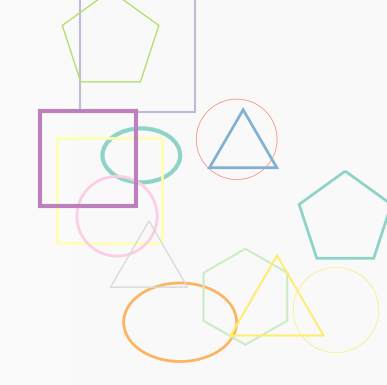[{"shape": "pentagon", "thickness": 2, "radius": 0.63, "center": [0.891, 0.43]}, {"shape": "oval", "thickness": 3, "radius": 0.5, "center": [0.365, 0.596]}, {"shape": "square", "thickness": 2, "radius": 0.68, "center": [0.283, 0.505]}, {"shape": "square", "thickness": 1.5, "radius": 0.74, "center": [0.355, 0.857]}, {"shape": "circle", "thickness": 0.5, "radius": 0.52, "center": [0.611, 0.638]}, {"shape": "triangle", "thickness": 2, "radius": 0.5, "center": [0.628, 0.615]}, {"shape": "oval", "thickness": 2, "radius": 0.73, "center": [0.465, 0.163]}, {"shape": "pentagon", "thickness": 1, "radius": 0.65, "center": [0.285, 0.893]}, {"shape": "circle", "thickness": 2, "radius": 0.52, "center": [0.302, 0.438]}, {"shape": "triangle", "thickness": 1, "radius": 0.57, "center": [0.385, 0.311]}, {"shape": "square", "thickness": 3, "radius": 0.62, "center": [0.228, 0.588]}, {"shape": "hexagon", "thickness": 1.5, "radius": 0.62, "center": [0.633, 0.229]}, {"shape": "triangle", "thickness": 1.5, "radius": 0.69, "center": [0.715, 0.198]}, {"shape": "circle", "thickness": 0.5, "radius": 0.55, "center": [0.867, 0.195]}]